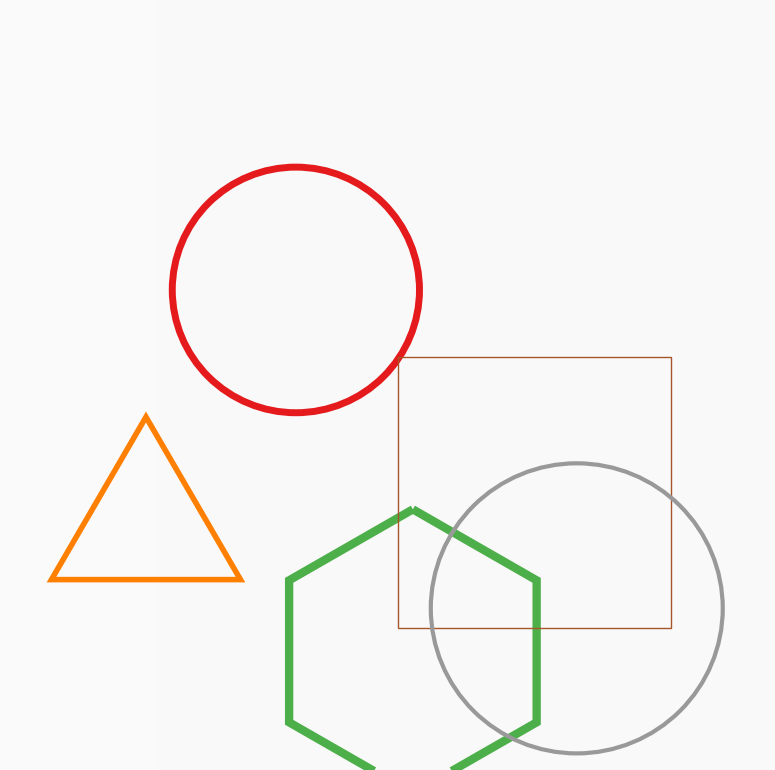[{"shape": "circle", "thickness": 2.5, "radius": 0.8, "center": [0.382, 0.623]}, {"shape": "hexagon", "thickness": 3, "radius": 0.92, "center": [0.533, 0.154]}, {"shape": "triangle", "thickness": 2, "radius": 0.7, "center": [0.188, 0.318]}, {"shape": "square", "thickness": 0.5, "radius": 0.88, "center": [0.69, 0.36]}, {"shape": "circle", "thickness": 1.5, "radius": 0.94, "center": [0.744, 0.21]}]